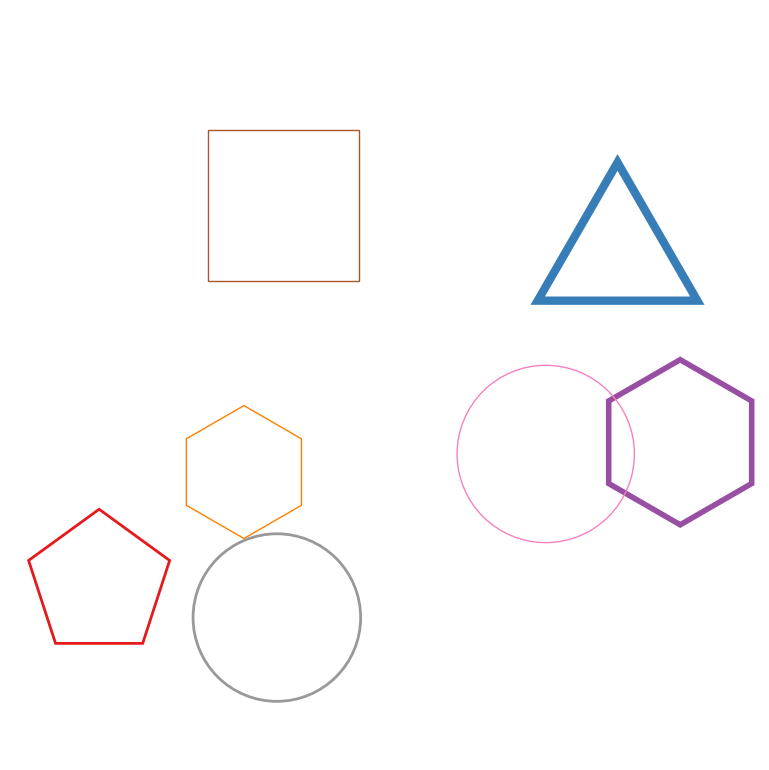[{"shape": "pentagon", "thickness": 1, "radius": 0.48, "center": [0.129, 0.242]}, {"shape": "triangle", "thickness": 3, "radius": 0.6, "center": [0.802, 0.669]}, {"shape": "hexagon", "thickness": 2, "radius": 0.54, "center": [0.883, 0.426]}, {"shape": "hexagon", "thickness": 0.5, "radius": 0.43, "center": [0.317, 0.387]}, {"shape": "square", "thickness": 0.5, "radius": 0.49, "center": [0.368, 0.733]}, {"shape": "circle", "thickness": 0.5, "radius": 0.58, "center": [0.709, 0.41]}, {"shape": "circle", "thickness": 1, "radius": 0.54, "center": [0.36, 0.198]}]